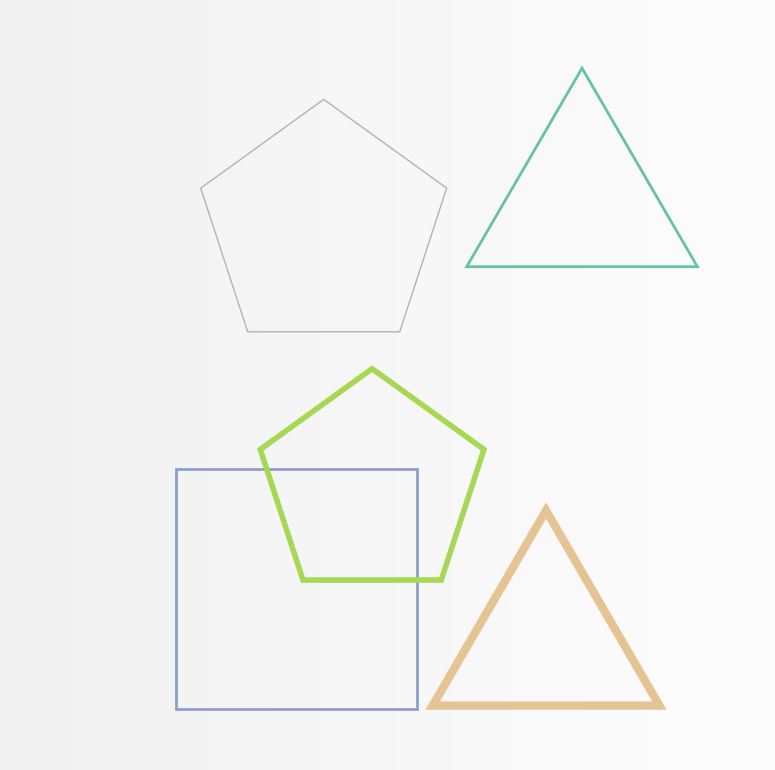[{"shape": "triangle", "thickness": 1, "radius": 0.86, "center": [0.751, 0.74]}, {"shape": "square", "thickness": 1, "radius": 0.78, "center": [0.382, 0.235]}, {"shape": "pentagon", "thickness": 2, "radius": 0.76, "center": [0.48, 0.369]}, {"shape": "triangle", "thickness": 3, "radius": 0.84, "center": [0.705, 0.168]}, {"shape": "pentagon", "thickness": 0.5, "radius": 0.83, "center": [0.418, 0.704]}]